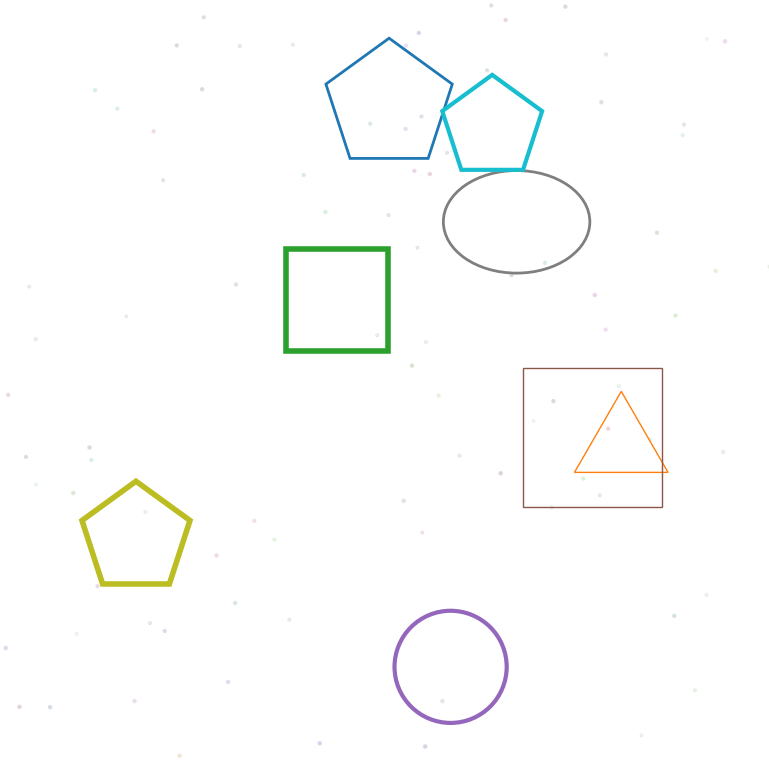[{"shape": "pentagon", "thickness": 1, "radius": 0.43, "center": [0.505, 0.864]}, {"shape": "triangle", "thickness": 0.5, "radius": 0.35, "center": [0.807, 0.422]}, {"shape": "square", "thickness": 2, "radius": 0.33, "center": [0.438, 0.611]}, {"shape": "circle", "thickness": 1.5, "radius": 0.36, "center": [0.585, 0.134]}, {"shape": "square", "thickness": 0.5, "radius": 0.45, "center": [0.769, 0.432]}, {"shape": "oval", "thickness": 1, "radius": 0.48, "center": [0.671, 0.712]}, {"shape": "pentagon", "thickness": 2, "radius": 0.37, "center": [0.177, 0.301]}, {"shape": "pentagon", "thickness": 1.5, "radius": 0.34, "center": [0.639, 0.835]}]